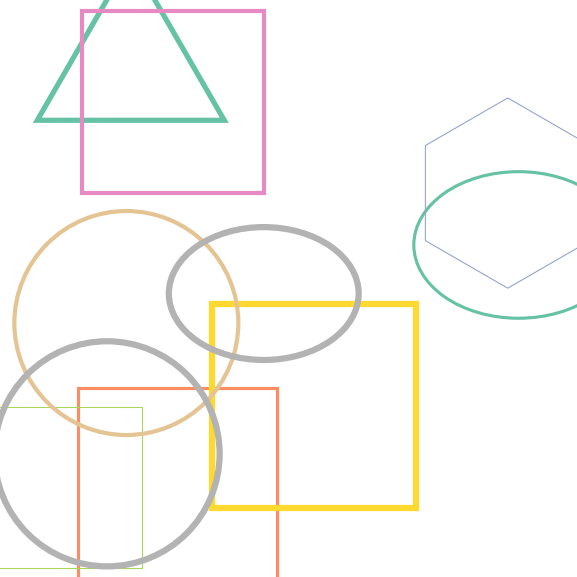[{"shape": "oval", "thickness": 1.5, "radius": 0.91, "center": [0.898, 0.575]}, {"shape": "triangle", "thickness": 2.5, "radius": 0.93, "center": [0.226, 0.884]}, {"shape": "square", "thickness": 1.5, "radius": 0.86, "center": [0.308, 0.155]}, {"shape": "hexagon", "thickness": 0.5, "radius": 0.82, "center": [0.879, 0.665]}, {"shape": "square", "thickness": 2, "radius": 0.79, "center": [0.299, 0.822]}, {"shape": "square", "thickness": 0.5, "radius": 0.7, "center": [0.106, 0.155]}, {"shape": "square", "thickness": 3, "radius": 0.88, "center": [0.544, 0.296]}, {"shape": "circle", "thickness": 2, "radius": 0.97, "center": [0.219, 0.44]}, {"shape": "oval", "thickness": 3, "radius": 0.82, "center": [0.457, 0.491]}, {"shape": "circle", "thickness": 3, "radius": 0.97, "center": [0.185, 0.213]}]